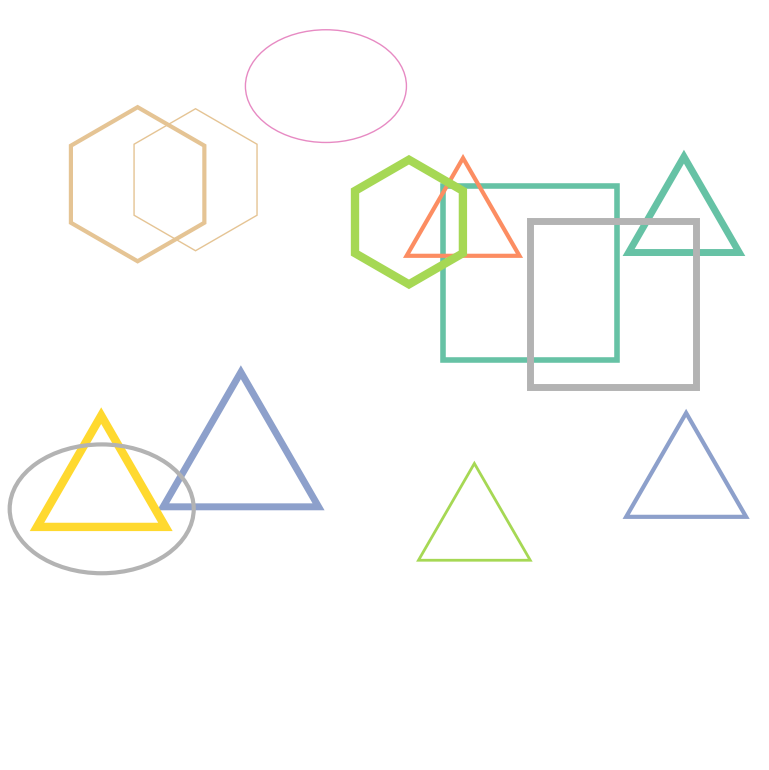[{"shape": "triangle", "thickness": 2.5, "radius": 0.41, "center": [0.888, 0.714]}, {"shape": "square", "thickness": 2, "radius": 0.57, "center": [0.689, 0.646]}, {"shape": "triangle", "thickness": 1.5, "radius": 0.42, "center": [0.601, 0.71]}, {"shape": "triangle", "thickness": 1.5, "radius": 0.45, "center": [0.891, 0.374]}, {"shape": "triangle", "thickness": 2.5, "radius": 0.58, "center": [0.313, 0.4]}, {"shape": "oval", "thickness": 0.5, "radius": 0.52, "center": [0.423, 0.888]}, {"shape": "hexagon", "thickness": 3, "radius": 0.4, "center": [0.531, 0.712]}, {"shape": "triangle", "thickness": 1, "radius": 0.42, "center": [0.616, 0.314]}, {"shape": "triangle", "thickness": 3, "radius": 0.48, "center": [0.131, 0.364]}, {"shape": "hexagon", "thickness": 1.5, "radius": 0.5, "center": [0.179, 0.761]}, {"shape": "hexagon", "thickness": 0.5, "radius": 0.46, "center": [0.254, 0.767]}, {"shape": "oval", "thickness": 1.5, "radius": 0.6, "center": [0.132, 0.339]}, {"shape": "square", "thickness": 2.5, "radius": 0.54, "center": [0.796, 0.605]}]